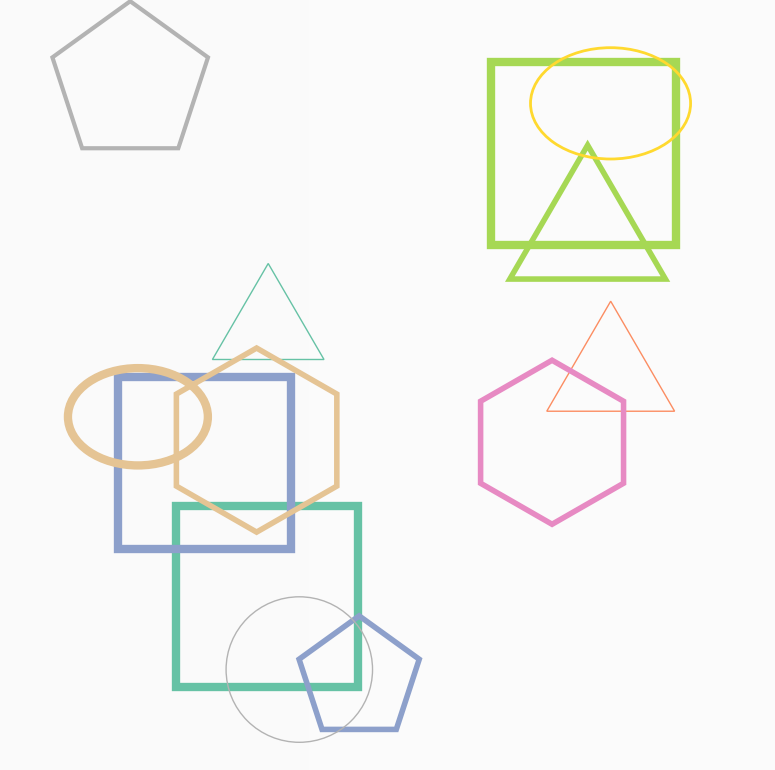[{"shape": "triangle", "thickness": 0.5, "radius": 0.42, "center": [0.346, 0.575]}, {"shape": "square", "thickness": 3, "radius": 0.59, "center": [0.345, 0.226]}, {"shape": "triangle", "thickness": 0.5, "radius": 0.48, "center": [0.788, 0.514]}, {"shape": "pentagon", "thickness": 2, "radius": 0.41, "center": [0.463, 0.119]}, {"shape": "square", "thickness": 3, "radius": 0.56, "center": [0.264, 0.399]}, {"shape": "hexagon", "thickness": 2, "radius": 0.53, "center": [0.712, 0.426]}, {"shape": "triangle", "thickness": 2, "radius": 0.58, "center": [0.758, 0.696]}, {"shape": "square", "thickness": 3, "radius": 0.6, "center": [0.753, 0.801]}, {"shape": "oval", "thickness": 1, "radius": 0.52, "center": [0.788, 0.866]}, {"shape": "hexagon", "thickness": 2, "radius": 0.6, "center": [0.331, 0.428]}, {"shape": "oval", "thickness": 3, "radius": 0.45, "center": [0.178, 0.459]}, {"shape": "circle", "thickness": 0.5, "radius": 0.47, "center": [0.386, 0.13]}, {"shape": "pentagon", "thickness": 1.5, "radius": 0.53, "center": [0.168, 0.893]}]